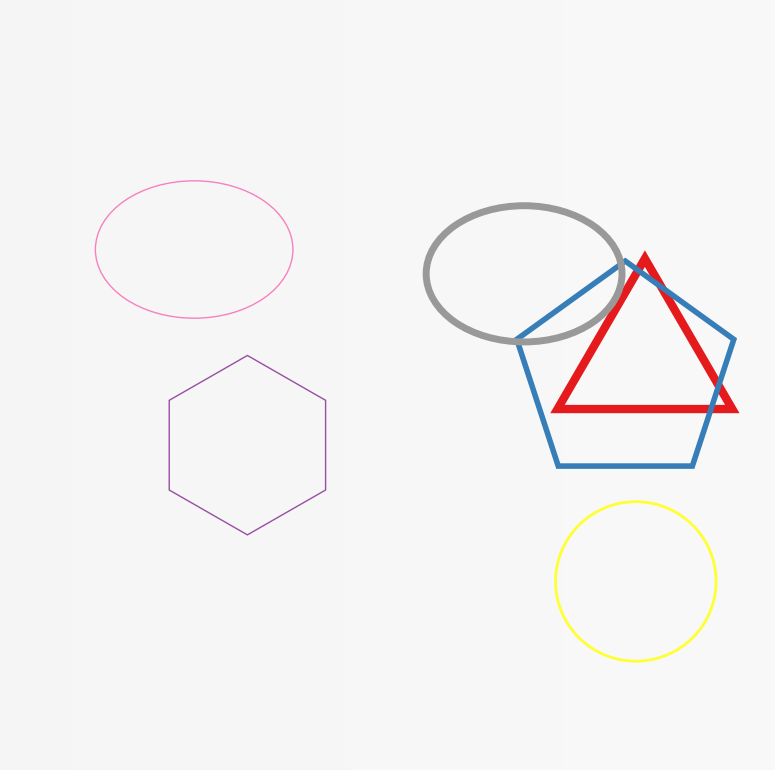[{"shape": "triangle", "thickness": 3, "radius": 0.65, "center": [0.832, 0.534]}, {"shape": "pentagon", "thickness": 2, "radius": 0.74, "center": [0.807, 0.514]}, {"shape": "hexagon", "thickness": 0.5, "radius": 0.58, "center": [0.319, 0.422]}, {"shape": "circle", "thickness": 1, "radius": 0.52, "center": [0.82, 0.245]}, {"shape": "oval", "thickness": 0.5, "radius": 0.64, "center": [0.251, 0.676]}, {"shape": "oval", "thickness": 2.5, "radius": 0.63, "center": [0.676, 0.644]}]